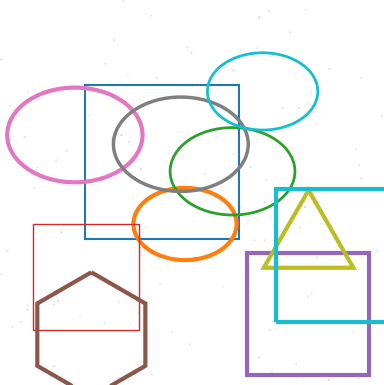[{"shape": "square", "thickness": 1.5, "radius": 1.0, "center": [0.421, 0.578]}, {"shape": "oval", "thickness": 3, "radius": 0.67, "center": [0.481, 0.418]}, {"shape": "oval", "thickness": 2, "radius": 0.81, "center": [0.604, 0.555]}, {"shape": "square", "thickness": 1, "radius": 0.69, "center": [0.223, 0.279]}, {"shape": "square", "thickness": 3, "radius": 0.79, "center": [0.801, 0.185]}, {"shape": "hexagon", "thickness": 3, "radius": 0.81, "center": [0.237, 0.131]}, {"shape": "oval", "thickness": 3, "radius": 0.88, "center": [0.194, 0.65]}, {"shape": "oval", "thickness": 2.5, "radius": 0.88, "center": [0.47, 0.625]}, {"shape": "triangle", "thickness": 3, "radius": 0.67, "center": [0.802, 0.372]}, {"shape": "square", "thickness": 3, "radius": 0.86, "center": [0.89, 0.337]}, {"shape": "oval", "thickness": 2, "radius": 0.72, "center": [0.682, 0.763]}]